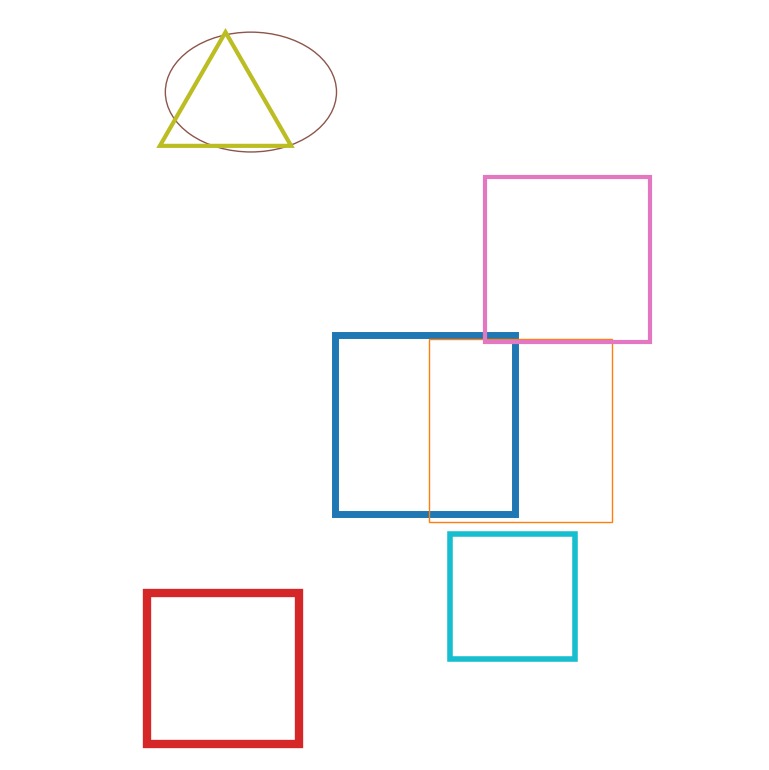[{"shape": "square", "thickness": 2.5, "radius": 0.58, "center": [0.552, 0.449]}, {"shape": "square", "thickness": 0.5, "radius": 0.59, "center": [0.676, 0.441]}, {"shape": "square", "thickness": 3, "radius": 0.49, "center": [0.289, 0.132]}, {"shape": "oval", "thickness": 0.5, "radius": 0.56, "center": [0.326, 0.88]}, {"shape": "square", "thickness": 1.5, "radius": 0.53, "center": [0.737, 0.663]}, {"shape": "triangle", "thickness": 1.5, "radius": 0.49, "center": [0.293, 0.86]}, {"shape": "square", "thickness": 2, "radius": 0.41, "center": [0.666, 0.225]}]